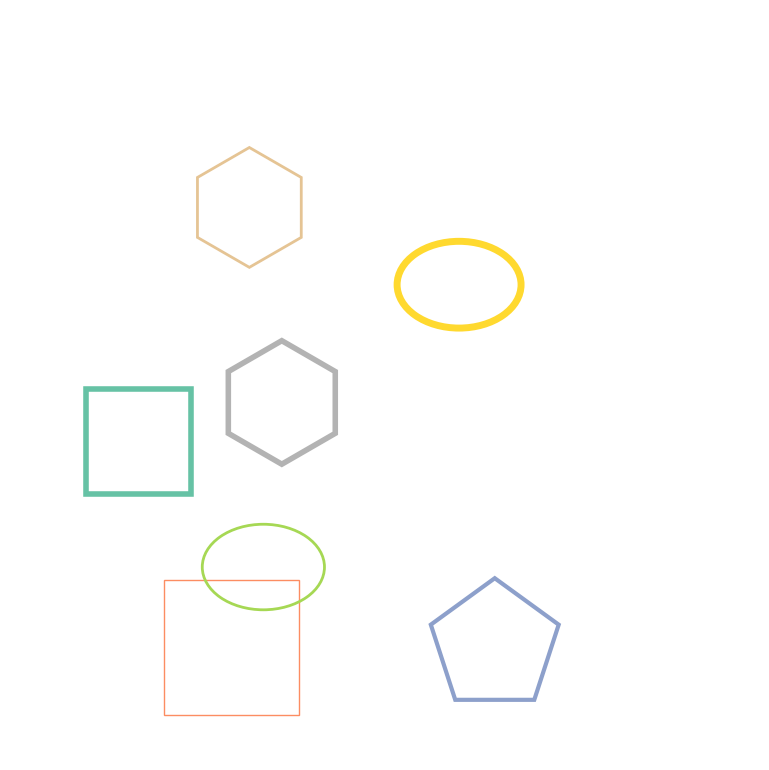[{"shape": "square", "thickness": 2, "radius": 0.34, "center": [0.18, 0.426]}, {"shape": "square", "thickness": 0.5, "radius": 0.44, "center": [0.3, 0.159]}, {"shape": "pentagon", "thickness": 1.5, "radius": 0.44, "center": [0.643, 0.162]}, {"shape": "oval", "thickness": 1, "radius": 0.4, "center": [0.342, 0.264]}, {"shape": "oval", "thickness": 2.5, "radius": 0.4, "center": [0.596, 0.63]}, {"shape": "hexagon", "thickness": 1, "radius": 0.39, "center": [0.324, 0.731]}, {"shape": "hexagon", "thickness": 2, "radius": 0.4, "center": [0.366, 0.477]}]